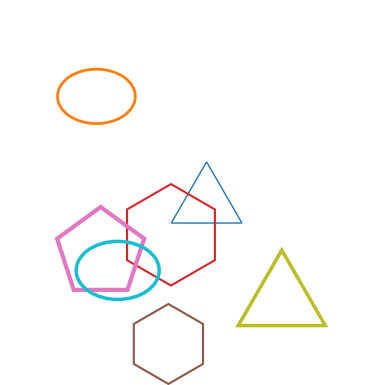[{"shape": "triangle", "thickness": 1, "radius": 0.53, "center": [0.537, 0.474]}, {"shape": "oval", "thickness": 2, "radius": 0.51, "center": [0.25, 0.75]}, {"shape": "hexagon", "thickness": 1.5, "radius": 0.66, "center": [0.444, 0.39]}, {"shape": "hexagon", "thickness": 1.5, "radius": 0.52, "center": [0.437, 0.107]}, {"shape": "pentagon", "thickness": 3, "radius": 0.59, "center": [0.261, 0.343]}, {"shape": "triangle", "thickness": 2.5, "radius": 0.65, "center": [0.732, 0.22]}, {"shape": "oval", "thickness": 2.5, "radius": 0.54, "center": [0.306, 0.298]}]